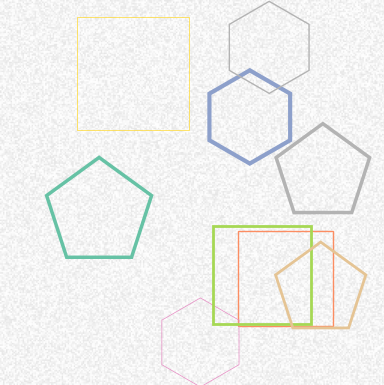[{"shape": "pentagon", "thickness": 2.5, "radius": 0.72, "center": [0.257, 0.448]}, {"shape": "square", "thickness": 1, "radius": 0.62, "center": [0.742, 0.276]}, {"shape": "hexagon", "thickness": 3, "radius": 0.61, "center": [0.649, 0.696]}, {"shape": "hexagon", "thickness": 0.5, "radius": 0.58, "center": [0.521, 0.111]}, {"shape": "square", "thickness": 2, "radius": 0.63, "center": [0.681, 0.286]}, {"shape": "square", "thickness": 0.5, "radius": 0.73, "center": [0.345, 0.809]}, {"shape": "pentagon", "thickness": 2, "radius": 0.62, "center": [0.833, 0.248]}, {"shape": "pentagon", "thickness": 2.5, "radius": 0.64, "center": [0.839, 0.551]}, {"shape": "hexagon", "thickness": 1, "radius": 0.6, "center": [0.699, 0.877]}]